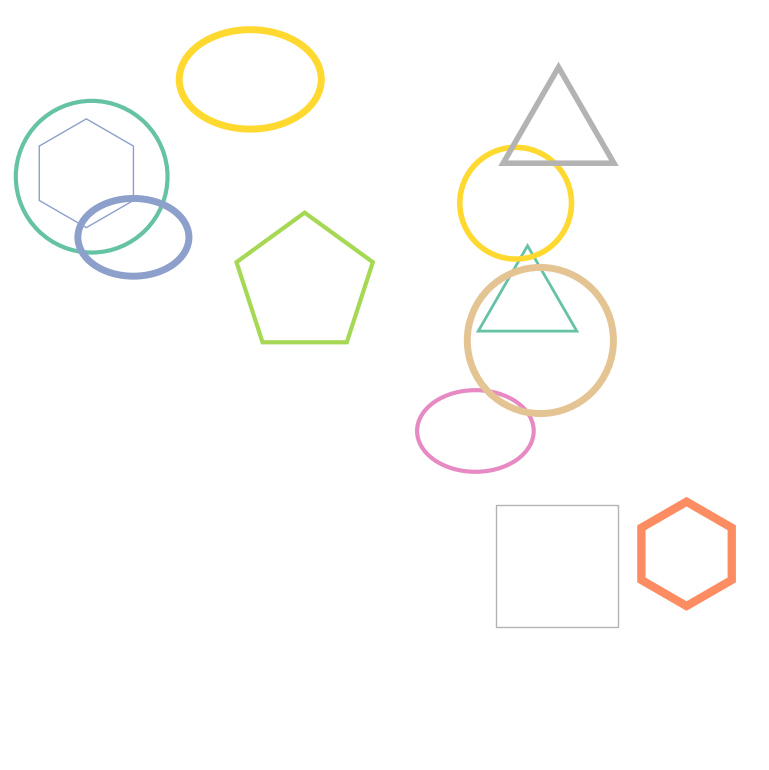[{"shape": "circle", "thickness": 1.5, "radius": 0.49, "center": [0.119, 0.771]}, {"shape": "triangle", "thickness": 1, "radius": 0.37, "center": [0.685, 0.607]}, {"shape": "hexagon", "thickness": 3, "radius": 0.34, "center": [0.892, 0.281]}, {"shape": "oval", "thickness": 2.5, "radius": 0.36, "center": [0.173, 0.692]}, {"shape": "hexagon", "thickness": 0.5, "radius": 0.35, "center": [0.112, 0.775]}, {"shape": "oval", "thickness": 1.5, "radius": 0.38, "center": [0.617, 0.44]}, {"shape": "pentagon", "thickness": 1.5, "radius": 0.47, "center": [0.396, 0.631]}, {"shape": "oval", "thickness": 2.5, "radius": 0.46, "center": [0.325, 0.897]}, {"shape": "circle", "thickness": 2, "radius": 0.36, "center": [0.67, 0.736]}, {"shape": "circle", "thickness": 2.5, "radius": 0.47, "center": [0.702, 0.558]}, {"shape": "square", "thickness": 0.5, "radius": 0.4, "center": [0.723, 0.265]}, {"shape": "triangle", "thickness": 2, "radius": 0.42, "center": [0.725, 0.83]}]